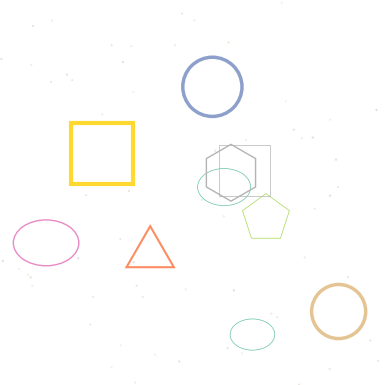[{"shape": "oval", "thickness": 0.5, "radius": 0.34, "center": [0.582, 0.514]}, {"shape": "oval", "thickness": 0.5, "radius": 0.29, "center": [0.656, 0.131]}, {"shape": "triangle", "thickness": 1.5, "radius": 0.36, "center": [0.39, 0.341]}, {"shape": "circle", "thickness": 2.5, "radius": 0.38, "center": [0.552, 0.774]}, {"shape": "oval", "thickness": 1, "radius": 0.43, "center": [0.12, 0.369]}, {"shape": "pentagon", "thickness": 0.5, "radius": 0.32, "center": [0.691, 0.433]}, {"shape": "square", "thickness": 3, "radius": 0.4, "center": [0.265, 0.601]}, {"shape": "circle", "thickness": 2.5, "radius": 0.35, "center": [0.88, 0.191]}, {"shape": "square", "thickness": 0.5, "radius": 0.33, "center": [0.636, 0.558]}, {"shape": "hexagon", "thickness": 1, "radius": 0.37, "center": [0.6, 0.551]}]